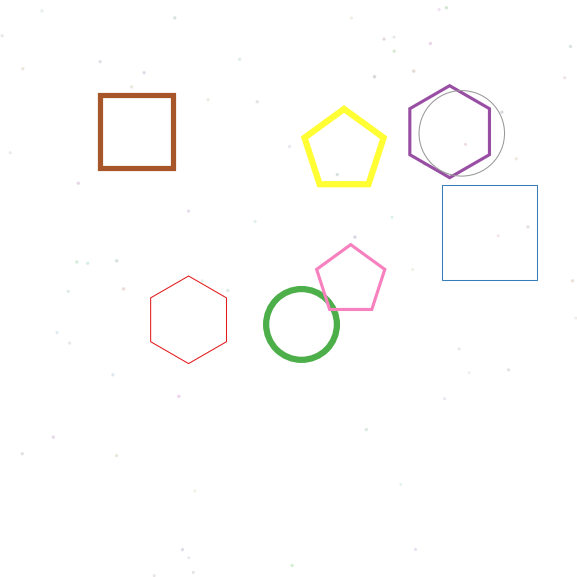[{"shape": "hexagon", "thickness": 0.5, "radius": 0.38, "center": [0.327, 0.445]}, {"shape": "square", "thickness": 0.5, "radius": 0.41, "center": [0.847, 0.596]}, {"shape": "circle", "thickness": 3, "radius": 0.31, "center": [0.522, 0.437]}, {"shape": "hexagon", "thickness": 1.5, "radius": 0.4, "center": [0.779, 0.771]}, {"shape": "pentagon", "thickness": 3, "radius": 0.36, "center": [0.596, 0.738]}, {"shape": "square", "thickness": 2.5, "radius": 0.32, "center": [0.236, 0.771]}, {"shape": "pentagon", "thickness": 1.5, "radius": 0.31, "center": [0.607, 0.513]}, {"shape": "circle", "thickness": 0.5, "radius": 0.37, "center": [0.8, 0.768]}]